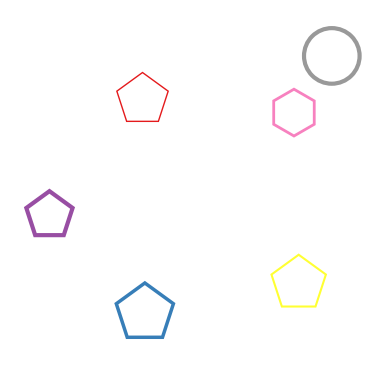[{"shape": "pentagon", "thickness": 1, "radius": 0.35, "center": [0.37, 0.742]}, {"shape": "pentagon", "thickness": 2.5, "radius": 0.39, "center": [0.376, 0.187]}, {"shape": "pentagon", "thickness": 3, "radius": 0.32, "center": [0.128, 0.44]}, {"shape": "pentagon", "thickness": 1.5, "radius": 0.37, "center": [0.776, 0.264]}, {"shape": "hexagon", "thickness": 2, "radius": 0.3, "center": [0.764, 0.708]}, {"shape": "circle", "thickness": 3, "radius": 0.36, "center": [0.862, 0.855]}]